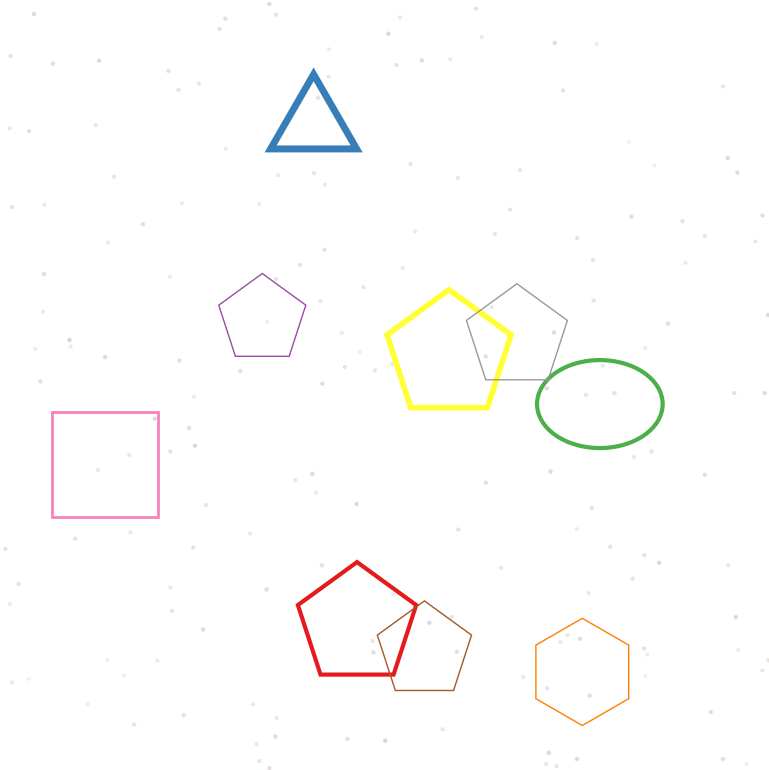[{"shape": "pentagon", "thickness": 1.5, "radius": 0.4, "center": [0.464, 0.189]}, {"shape": "triangle", "thickness": 2.5, "radius": 0.32, "center": [0.407, 0.839]}, {"shape": "oval", "thickness": 1.5, "radius": 0.41, "center": [0.779, 0.475]}, {"shape": "pentagon", "thickness": 0.5, "radius": 0.3, "center": [0.341, 0.585]}, {"shape": "hexagon", "thickness": 0.5, "radius": 0.35, "center": [0.756, 0.127]}, {"shape": "pentagon", "thickness": 2, "radius": 0.42, "center": [0.583, 0.539]}, {"shape": "pentagon", "thickness": 0.5, "radius": 0.32, "center": [0.551, 0.155]}, {"shape": "square", "thickness": 1, "radius": 0.34, "center": [0.136, 0.397]}, {"shape": "pentagon", "thickness": 0.5, "radius": 0.34, "center": [0.671, 0.563]}]